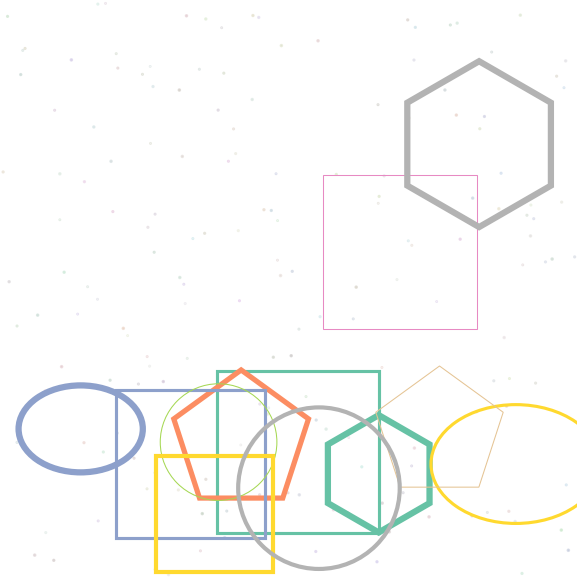[{"shape": "square", "thickness": 1.5, "radius": 0.7, "center": [0.516, 0.216]}, {"shape": "hexagon", "thickness": 3, "radius": 0.51, "center": [0.656, 0.179]}, {"shape": "pentagon", "thickness": 2.5, "radius": 0.61, "center": [0.418, 0.236]}, {"shape": "oval", "thickness": 3, "radius": 0.54, "center": [0.14, 0.256]}, {"shape": "square", "thickness": 1.5, "radius": 0.64, "center": [0.33, 0.196]}, {"shape": "square", "thickness": 0.5, "radius": 0.66, "center": [0.693, 0.563]}, {"shape": "circle", "thickness": 0.5, "radius": 0.5, "center": [0.378, 0.234]}, {"shape": "oval", "thickness": 1.5, "radius": 0.73, "center": [0.893, 0.196]}, {"shape": "square", "thickness": 2, "radius": 0.5, "center": [0.371, 0.109]}, {"shape": "pentagon", "thickness": 0.5, "radius": 0.58, "center": [0.761, 0.249]}, {"shape": "hexagon", "thickness": 3, "radius": 0.72, "center": [0.83, 0.75]}, {"shape": "circle", "thickness": 2, "radius": 0.7, "center": [0.552, 0.154]}]